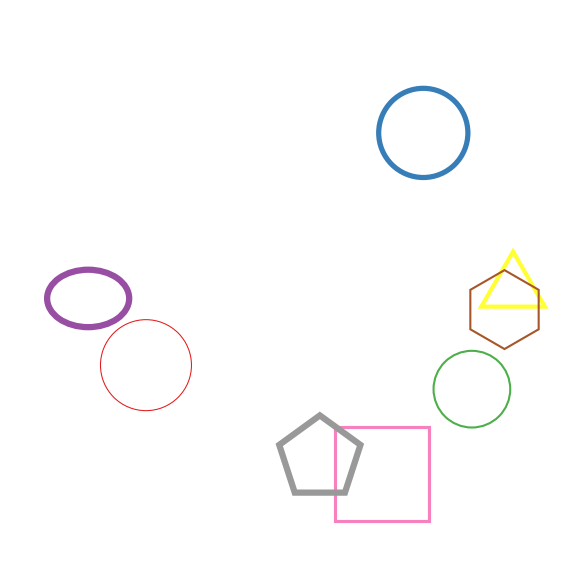[{"shape": "circle", "thickness": 0.5, "radius": 0.39, "center": [0.253, 0.367]}, {"shape": "circle", "thickness": 2.5, "radius": 0.39, "center": [0.733, 0.769]}, {"shape": "circle", "thickness": 1, "radius": 0.33, "center": [0.817, 0.325]}, {"shape": "oval", "thickness": 3, "radius": 0.36, "center": [0.153, 0.482]}, {"shape": "triangle", "thickness": 2, "radius": 0.32, "center": [0.888, 0.5]}, {"shape": "hexagon", "thickness": 1, "radius": 0.34, "center": [0.874, 0.463]}, {"shape": "square", "thickness": 1.5, "radius": 0.41, "center": [0.661, 0.179]}, {"shape": "pentagon", "thickness": 3, "radius": 0.37, "center": [0.554, 0.206]}]